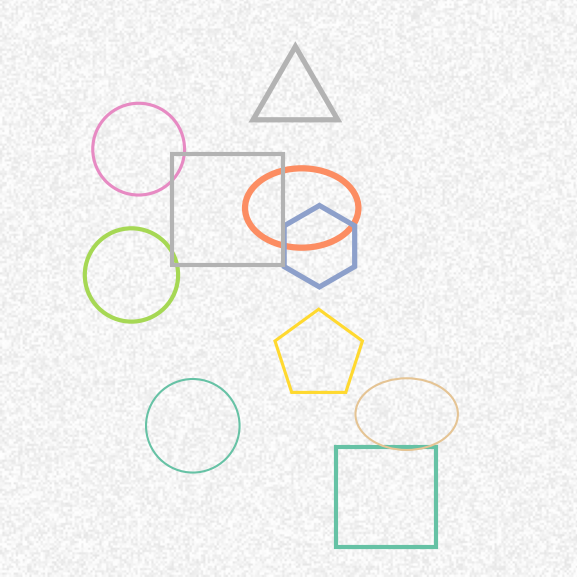[{"shape": "square", "thickness": 2, "radius": 0.43, "center": [0.669, 0.139]}, {"shape": "circle", "thickness": 1, "radius": 0.4, "center": [0.334, 0.262]}, {"shape": "oval", "thickness": 3, "radius": 0.49, "center": [0.522, 0.639]}, {"shape": "hexagon", "thickness": 2.5, "radius": 0.35, "center": [0.553, 0.573]}, {"shape": "circle", "thickness": 1.5, "radius": 0.4, "center": [0.24, 0.741]}, {"shape": "circle", "thickness": 2, "radius": 0.4, "center": [0.228, 0.523]}, {"shape": "pentagon", "thickness": 1.5, "radius": 0.4, "center": [0.552, 0.384]}, {"shape": "oval", "thickness": 1, "radius": 0.44, "center": [0.704, 0.282]}, {"shape": "triangle", "thickness": 2.5, "radius": 0.42, "center": [0.512, 0.834]}, {"shape": "square", "thickness": 2, "radius": 0.48, "center": [0.395, 0.637]}]